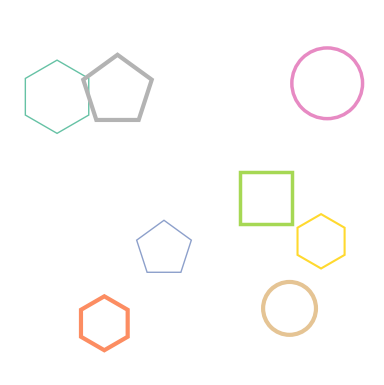[{"shape": "hexagon", "thickness": 1, "radius": 0.48, "center": [0.148, 0.749]}, {"shape": "hexagon", "thickness": 3, "radius": 0.35, "center": [0.271, 0.16]}, {"shape": "pentagon", "thickness": 1, "radius": 0.37, "center": [0.426, 0.353]}, {"shape": "circle", "thickness": 2.5, "radius": 0.46, "center": [0.85, 0.784]}, {"shape": "square", "thickness": 2.5, "radius": 0.34, "center": [0.691, 0.486]}, {"shape": "hexagon", "thickness": 1.5, "radius": 0.35, "center": [0.834, 0.373]}, {"shape": "circle", "thickness": 3, "radius": 0.34, "center": [0.752, 0.199]}, {"shape": "pentagon", "thickness": 3, "radius": 0.47, "center": [0.305, 0.764]}]